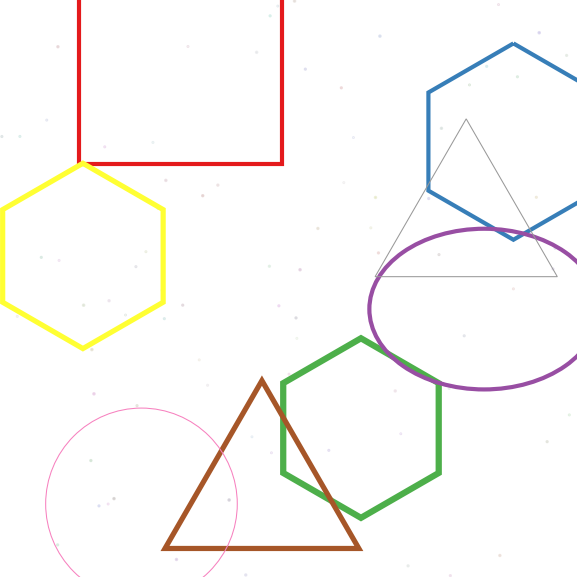[{"shape": "square", "thickness": 2, "radius": 0.88, "center": [0.312, 0.89]}, {"shape": "hexagon", "thickness": 2, "radius": 0.85, "center": [0.889, 0.754]}, {"shape": "hexagon", "thickness": 3, "radius": 0.78, "center": [0.625, 0.258]}, {"shape": "oval", "thickness": 2, "radius": 0.99, "center": [0.838, 0.464]}, {"shape": "hexagon", "thickness": 2.5, "radius": 0.8, "center": [0.144, 0.556]}, {"shape": "triangle", "thickness": 2.5, "radius": 0.97, "center": [0.454, 0.146]}, {"shape": "circle", "thickness": 0.5, "radius": 0.83, "center": [0.245, 0.127]}, {"shape": "triangle", "thickness": 0.5, "radius": 0.91, "center": [0.807, 0.611]}]